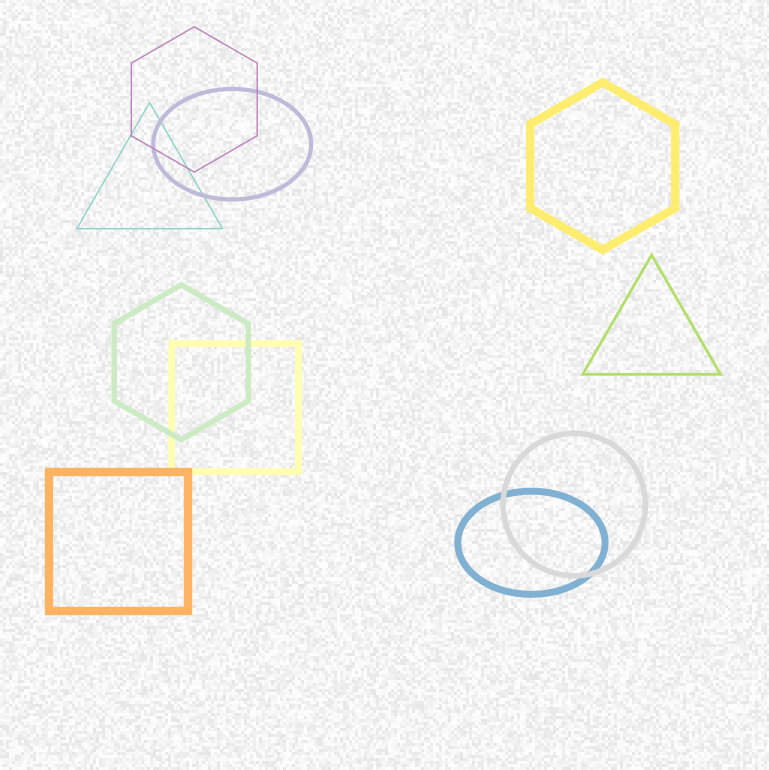[{"shape": "triangle", "thickness": 0.5, "radius": 0.55, "center": [0.194, 0.758]}, {"shape": "square", "thickness": 2.5, "radius": 0.41, "center": [0.304, 0.471]}, {"shape": "oval", "thickness": 1.5, "radius": 0.51, "center": [0.302, 0.813]}, {"shape": "oval", "thickness": 2.5, "radius": 0.48, "center": [0.69, 0.295]}, {"shape": "square", "thickness": 3, "radius": 0.45, "center": [0.154, 0.297]}, {"shape": "triangle", "thickness": 1, "radius": 0.52, "center": [0.846, 0.566]}, {"shape": "circle", "thickness": 2, "radius": 0.46, "center": [0.746, 0.345]}, {"shape": "hexagon", "thickness": 0.5, "radius": 0.47, "center": [0.252, 0.871]}, {"shape": "hexagon", "thickness": 2, "radius": 0.5, "center": [0.235, 0.53]}, {"shape": "hexagon", "thickness": 3, "radius": 0.54, "center": [0.783, 0.784]}]